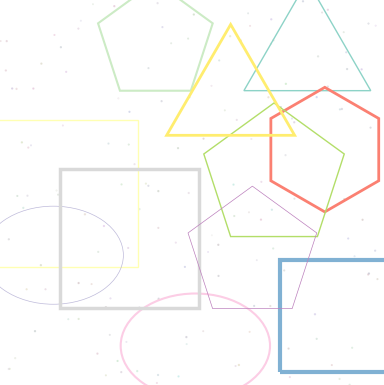[{"shape": "triangle", "thickness": 1, "radius": 0.95, "center": [0.798, 0.86]}, {"shape": "square", "thickness": 1, "radius": 0.95, "center": [0.166, 0.498]}, {"shape": "oval", "thickness": 0.5, "radius": 0.91, "center": [0.139, 0.337]}, {"shape": "hexagon", "thickness": 2, "radius": 0.81, "center": [0.844, 0.611]}, {"shape": "square", "thickness": 3, "radius": 0.73, "center": [0.874, 0.179]}, {"shape": "pentagon", "thickness": 1, "radius": 0.96, "center": [0.712, 0.541]}, {"shape": "oval", "thickness": 1.5, "radius": 0.97, "center": [0.507, 0.102]}, {"shape": "square", "thickness": 2.5, "radius": 0.9, "center": [0.336, 0.38]}, {"shape": "pentagon", "thickness": 0.5, "radius": 0.88, "center": [0.656, 0.341]}, {"shape": "pentagon", "thickness": 1.5, "radius": 0.78, "center": [0.404, 0.891]}, {"shape": "triangle", "thickness": 2, "radius": 0.96, "center": [0.599, 0.745]}]